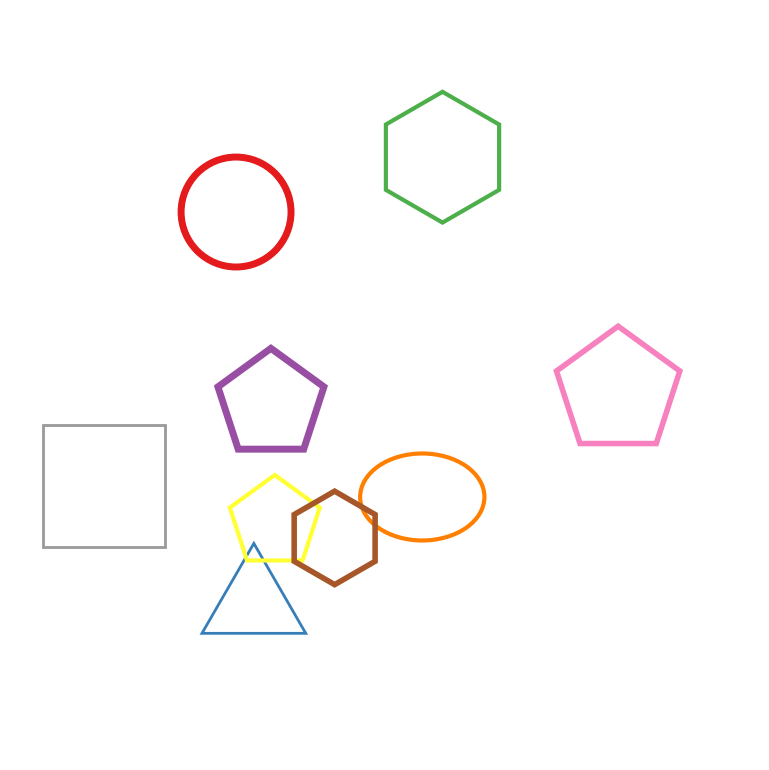[{"shape": "circle", "thickness": 2.5, "radius": 0.36, "center": [0.307, 0.725]}, {"shape": "triangle", "thickness": 1, "radius": 0.39, "center": [0.33, 0.216]}, {"shape": "hexagon", "thickness": 1.5, "radius": 0.42, "center": [0.575, 0.796]}, {"shape": "pentagon", "thickness": 2.5, "radius": 0.36, "center": [0.352, 0.475]}, {"shape": "oval", "thickness": 1.5, "radius": 0.4, "center": [0.548, 0.355]}, {"shape": "pentagon", "thickness": 1.5, "radius": 0.31, "center": [0.357, 0.322]}, {"shape": "hexagon", "thickness": 2, "radius": 0.3, "center": [0.435, 0.301]}, {"shape": "pentagon", "thickness": 2, "radius": 0.42, "center": [0.803, 0.492]}, {"shape": "square", "thickness": 1, "radius": 0.4, "center": [0.135, 0.369]}]